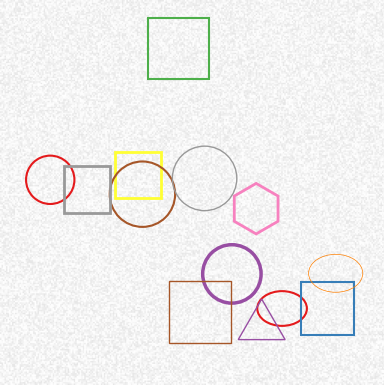[{"shape": "oval", "thickness": 1.5, "radius": 0.32, "center": [0.733, 0.199]}, {"shape": "circle", "thickness": 1.5, "radius": 0.31, "center": [0.13, 0.533]}, {"shape": "square", "thickness": 1.5, "radius": 0.34, "center": [0.85, 0.198]}, {"shape": "square", "thickness": 1.5, "radius": 0.4, "center": [0.464, 0.873]}, {"shape": "circle", "thickness": 2.5, "radius": 0.38, "center": [0.602, 0.289]}, {"shape": "triangle", "thickness": 1, "radius": 0.35, "center": [0.68, 0.153]}, {"shape": "oval", "thickness": 0.5, "radius": 0.35, "center": [0.872, 0.29]}, {"shape": "square", "thickness": 2, "radius": 0.3, "center": [0.359, 0.546]}, {"shape": "square", "thickness": 1, "radius": 0.41, "center": [0.52, 0.189]}, {"shape": "circle", "thickness": 1.5, "radius": 0.42, "center": [0.37, 0.496]}, {"shape": "hexagon", "thickness": 2, "radius": 0.33, "center": [0.665, 0.458]}, {"shape": "square", "thickness": 2, "radius": 0.3, "center": [0.226, 0.507]}, {"shape": "circle", "thickness": 1, "radius": 0.42, "center": [0.531, 0.537]}]